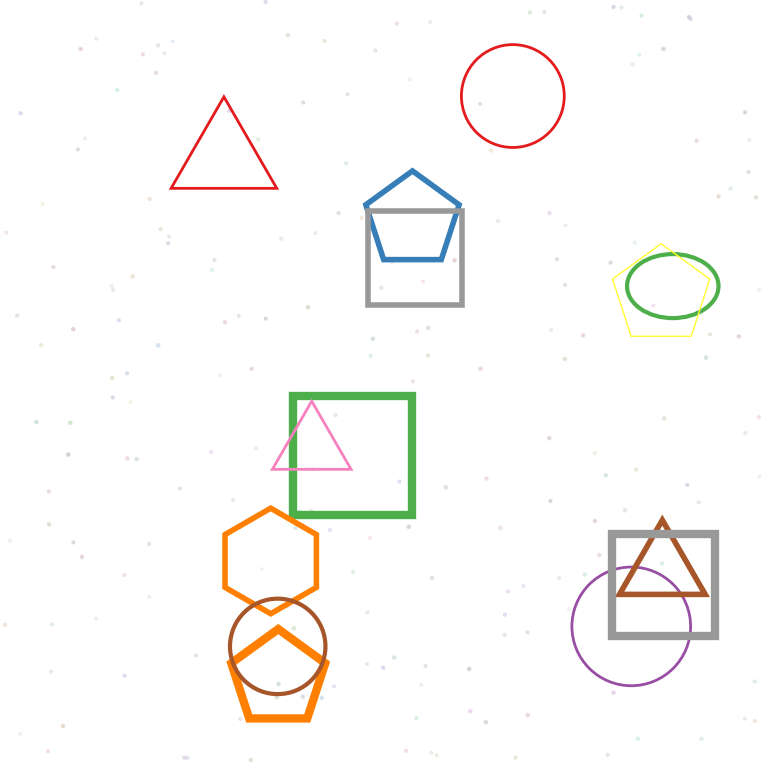[{"shape": "circle", "thickness": 1, "radius": 0.33, "center": [0.666, 0.875]}, {"shape": "triangle", "thickness": 1, "radius": 0.4, "center": [0.291, 0.795]}, {"shape": "pentagon", "thickness": 2, "radius": 0.32, "center": [0.536, 0.714]}, {"shape": "oval", "thickness": 1.5, "radius": 0.3, "center": [0.874, 0.628]}, {"shape": "square", "thickness": 3, "radius": 0.39, "center": [0.458, 0.408]}, {"shape": "circle", "thickness": 1, "radius": 0.39, "center": [0.82, 0.187]}, {"shape": "hexagon", "thickness": 2, "radius": 0.34, "center": [0.352, 0.271]}, {"shape": "pentagon", "thickness": 3, "radius": 0.32, "center": [0.361, 0.119]}, {"shape": "pentagon", "thickness": 0.5, "radius": 0.33, "center": [0.859, 0.617]}, {"shape": "circle", "thickness": 1.5, "radius": 0.31, "center": [0.361, 0.161]}, {"shape": "triangle", "thickness": 2, "radius": 0.32, "center": [0.86, 0.26]}, {"shape": "triangle", "thickness": 1, "radius": 0.29, "center": [0.405, 0.42]}, {"shape": "square", "thickness": 2, "radius": 0.31, "center": [0.539, 0.665]}, {"shape": "square", "thickness": 3, "radius": 0.33, "center": [0.862, 0.24]}]